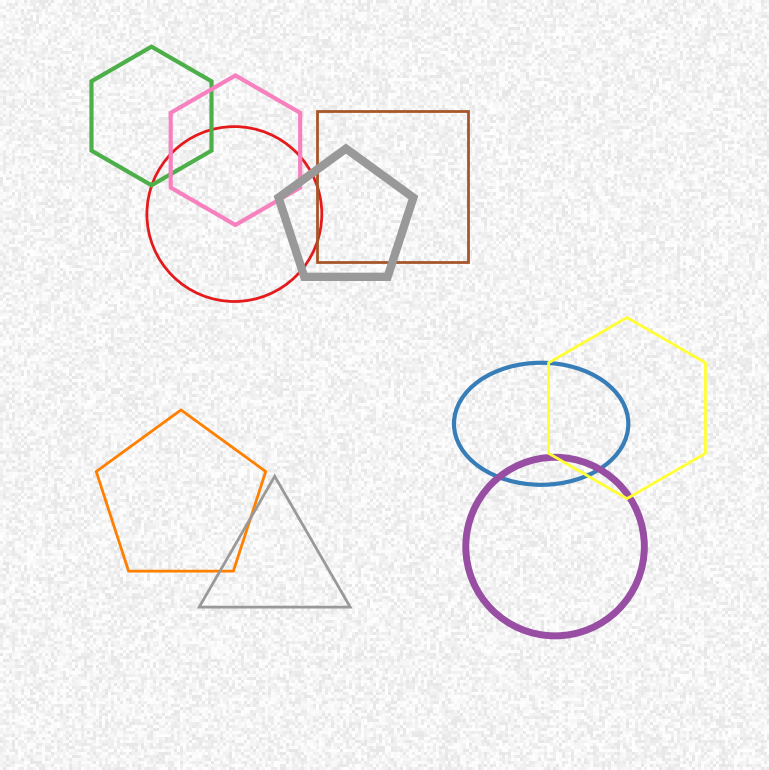[{"shape": "circle", "thickness": 1, "radius": 0.57, "center": [0.304, 0.722]}, {"shape": "oval", "thickness": 1.5, "radius": 0.57, "center": [0.703, 0.45]}, {"shape": "hexagon", "thickness": 1.5, "radius": 0.45, "center": [0.197, 0.849]}, {"shape": "circle", "thickness": 2.5, "radius": 0.58, "center": [0.721, 0.29]}, {"shape": "pentagon", "thickness": 1, "radius": 0.58, "center": [0.235, 0.352]}, {"shape": "hexagon", "thickness": 1, "radius": 0.59, "center": [0.814, 0.47]}, {"shape": "square", "thickness": 1, "radius": 0.49, "center": [0.51, 0.758]}, {"shape": "hexagon", "thickness": 1.5, "radius": 0.49, "center": [0.306, 0.805]}, {"shape": "pentagon", "thickness": 3, "radius": 0.46, "center": [0.449, 0.715]}, {"shape": "triangle", "thickness": 1, "radius": 0.57, "center": [0.357, 0.268]}]